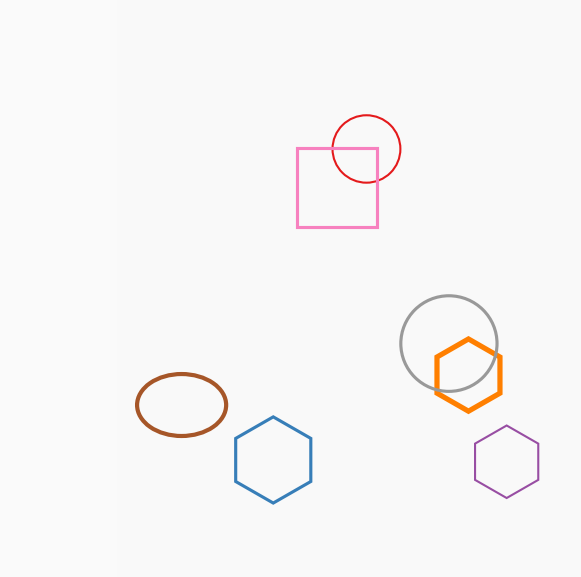[{"shape": "circle", "thickness": 1, "radius": 0.29, "center": [0.63, 0.741]}, {"shape": "hexagon", "thickness": 1.5, "radius": 0.37, "center": [0.47, 0.203]}, {"shape": "hexagon", "thickness": 1, "radius": 0.31, "center": [0.872, 0.2]}, {"shape": "hexagon", "thickness": 2.5, "radius": 0.31, "center": [0.806, 0.35]}, {"shape": "oval", "thickness": 2, "radius": 0.38, "center": [0.312, 0.298]}, {"shape": "square", "thickness": 1.5, "radius": 0.34, "center": [0.581, 0.674]}, {"shape": "circle", "thickness": 1.5, "radius": 0.41, "center": [0.772, 0.404]}]